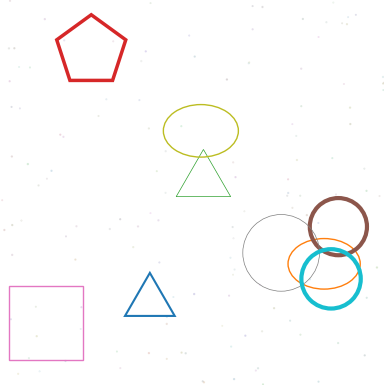[{"shape": "triangle", "thickness": 1.5, "radius": 0.37, "center": [0.389, 0.217]}, {"shape": "oval", "thickness": 1, "radius": 0.47, "center": [0.842, 0.315]}, {"shape": "triangle", "thickness": 0.5, "radius": 0.41, "center": [0.528, 0.53]}, {"shape": "pentagon", "thickness": 2.5, "radius": 0.47, "center": [0.237, 0.867]}, {"shape": "circle", "thickness": 3, "radius": 0.37, "center": [0.879, 0.411]}, {"shape": "square", "thickness": 1, "radius": 0.49, "center": [0.119, 0.161]}, {"shape": "circle", "thickness": 0.5, "radius": 0.5, "center": [0.73, 0.343]}, {"shape": "oval", "thickness": 1, "radius": 0.49, "center": [0.522, 0.66]}, {"shape": "circle", "thickness": 3, "radius": 0.39, "center": [0.86, 0.276]}]